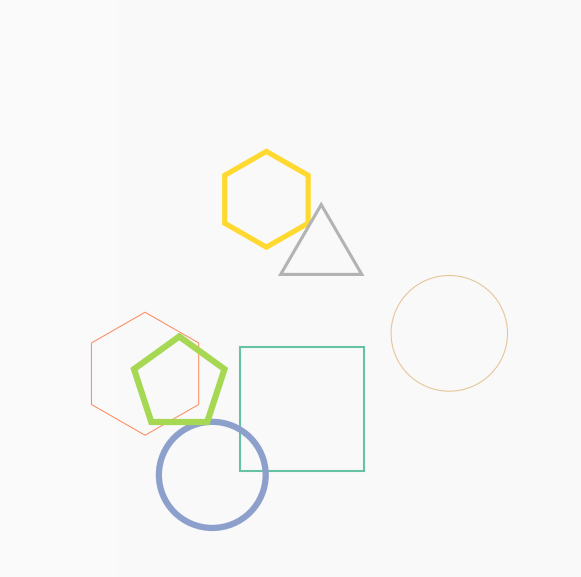[{"shape": "square", "thickness": 1, "radius": 0.54, "center": [0.52, 0.29]}, {"shape": "hexagon", "thickness": 0.5, "radius": 0.53, "center": [0.25, 0.352]}, {"shape": "circle", "thickness": 3, "radius": 0.46, "center": [0.365, 0.177]}, {"shape": "pentagon", "thickness": 3, "radius": 0.41, "center": [0.308, 0.335]}, {"shape": "hexagon", "thickness": 2.5, "radius": 0.41, "center": [0.458, 0.654]}, {"shape": "circle", "thickness": 0.5, "radius": 0.5, "center": [0.773, 0.422]}, {"shape": "triangle", "thickness": 1.5, "radius": 0.4, "center": [0.553, 0.564]}]